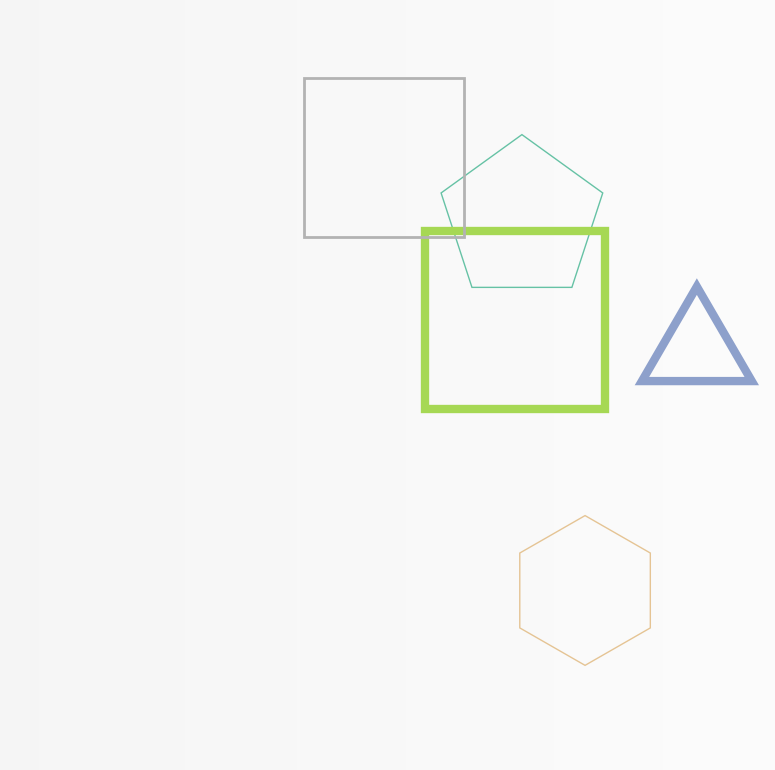[{"shape": "pentagon", "thickness": 0.5, "radius": 0.55, "center": [0.673, 0.716]}, {"shape": "triangle", "thickness": 3, "radius": 0.41, "center": [0.899, 0.546]}, {"shape": "square", "thickness": 3, "radius": 0.58, "center": [0.665, 0.585]}, {"shape": "hexagon", "thickness": 0.5, "radius": 0.49, "center": [0.755, 0.233]}, {"shape": "square", "thickness": 1, "radius": 0.52, "center": [0.496, 0.795]}]